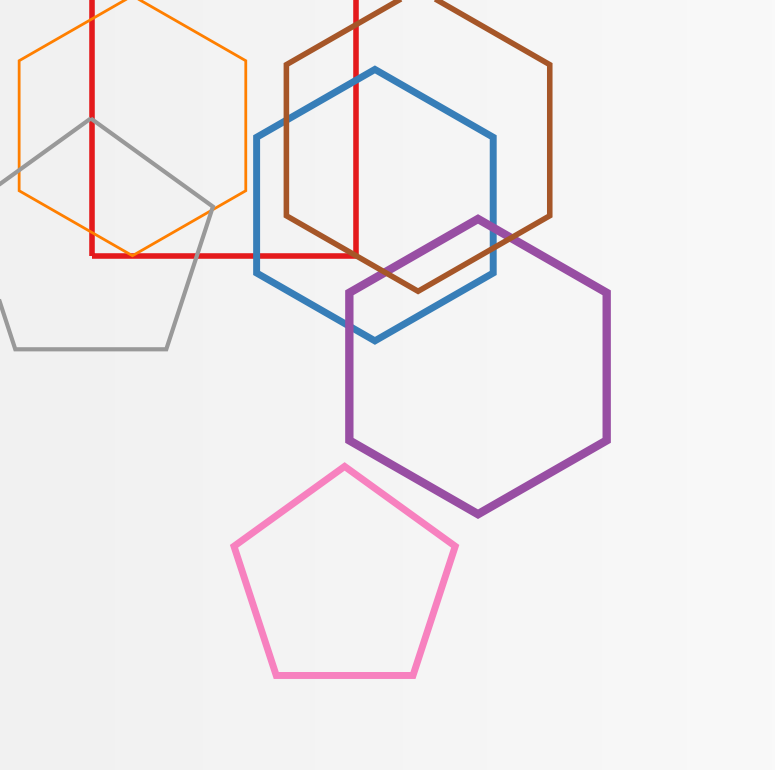[{"shape": "square", "thickness": 2, "radius": 0.85, "center": [0.29, 0.838]}, {"shape": "hexagon", "thickness": 2.5, "radius": 0.88, "center": [0.484, 0.734]}, {"shape": "hexagon", "thickness": 3, "radius": 0.96, "center": [0.617, 0.524]}, {"shape": "hexagon", "thickness": 1, "radius": 0.84, "center": [0.171, 0.837]}, {"shape": "hexagon", "thickness": 2, "radius": 0.98, "center": [0.539, 0.818]}, {"shape": "pentagon", "thickness": 2.5, "radius": 0.75, "center": [0.445, 0.244]}, {"shape": "pentagon", "thickness": 1.5, "radius": 0.83, "center": [0.117, 0.68]}]